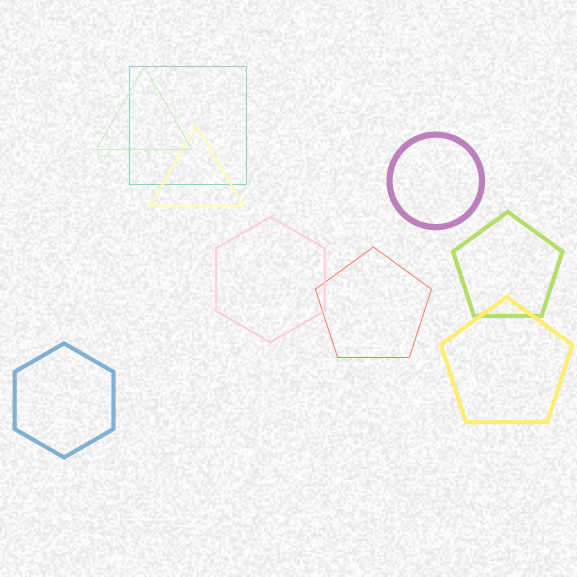[{"shape": "square", "thickness": 0.5, "radius": 0.51, "center": [0.325, 0.783]}, {"shape": "triangle", "thickness": 1, "radius": 0.47, "center": [0.341, 0.689]}, {"shape": "pentagon", "thickness": 0.5, "radius": 0.53, "center": [0.647, 0.466]}, {"shape": "hexagon", "thickness": 2, "radius": 0.49, "center": [0.111, 0.306]}, {"shape": "pentagon", "thickness": 2, "radius": 0.5, "center": [0.879, 0.533]}, {"shape": "hexagon", "thickness": 1, "radius": 0.54, "center": [0.468, 0.515]}, {"shape": "circle", "thickness": 3, "radius": 0.4, "center": [0.755, 0.686]}, {"shape": "triangle", "thickness": 0.5, "radius": 0.48, "center": [0.25, 0.788]}, {"shape": "pentagon", "thickness": 2, "radius": 0.6, "center": [0.877, 0.365]}]